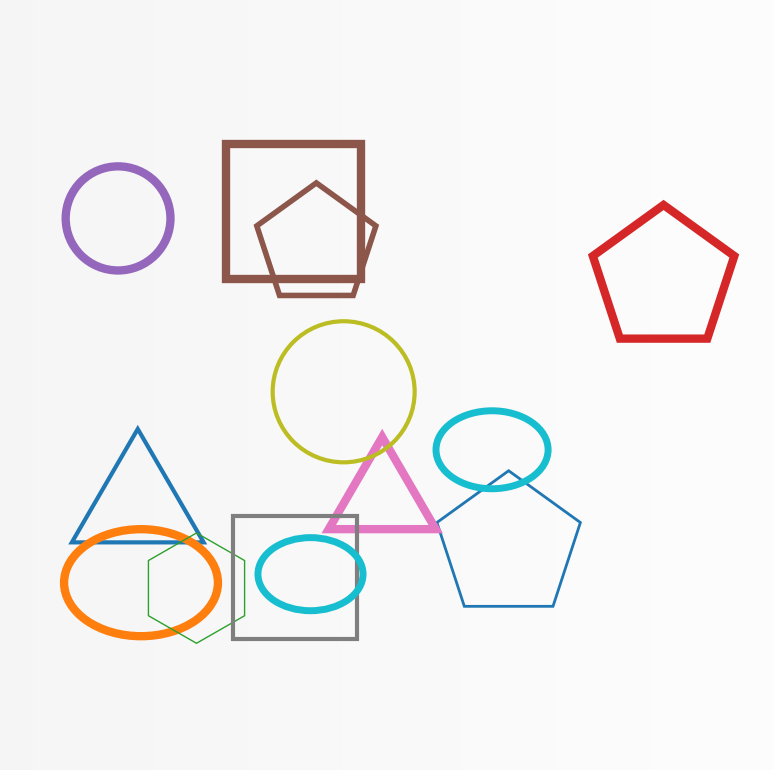[{"shape": "triangle", "thickness": 1.5, "radius": 0.49, "center": [0.178, 0.345]}, {"shape": "pentagon", "thickness": 1, "radius": 0.49, "center": [0.656, 0.291]}, {"shape": "oval", "thickness": 3, "radius": 0.5, "center": [0.182, 0.243]}, {"shape": "hexagon", "thickness": 0.5, "radius": 0.36, "center": [0.254, 0.236]}, {"shape": "pentagon", "thickness": 3, "radius": 0.48, "center": [0.856, 0.638]}, {"shape": "circle", "thickness": 3, "radius": 0.34, "center": [0.152, 0.716]}, {"shape": "square", "thickness": 3, "radius": 0.44, "center": [0.379, 0.725]}, {"shape": "pentagon", "thickness": 2, "radius": 0.4, "center": [0.408, 0.682]}, {"shape": "triangle", "thickness": 3, "radius": 0.4, "center": [0.493, 0.353]}, {"shape": "square", "thickness": 1.5, "radius": 0.4, "center": [0.381, 0.25]}, {"shape": "circle", "thickness": 1.5, "radius": 0.46, "center": [0.443, 0.491]}, {"shape": "oval", "thickness": 2.5, "radius": 0.36, "center": [0.635, 0.416]}, {"shape": "oval", "thickness": 2.5, "radius": 0.34, "center": [0.401, 0.254]}]